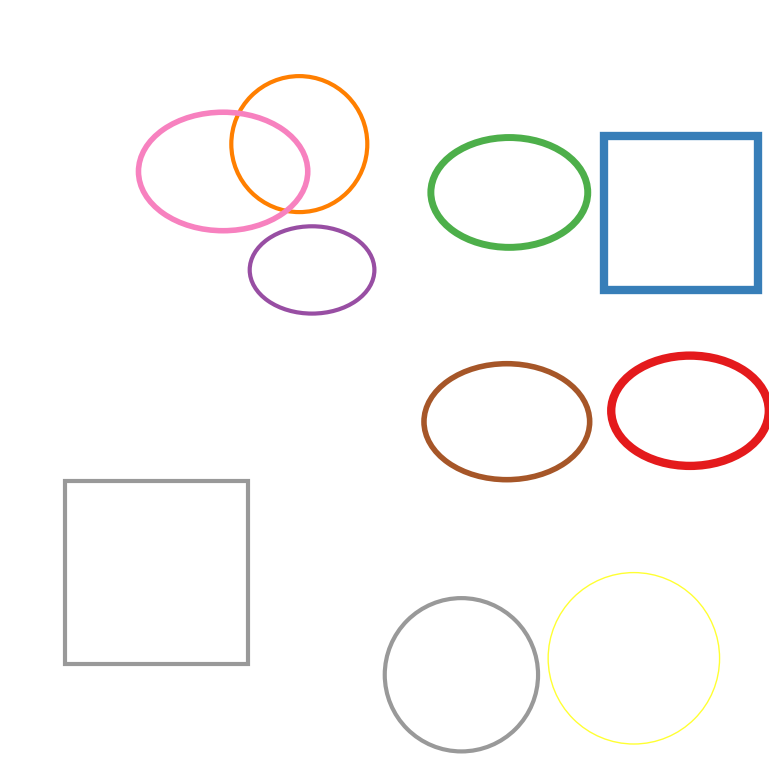[{"shape": "oval", "thickness": 3, "radius": 0.51, "center": [0.896, 0.467]}, {"shape": "square", "thickness": 3, "radius": 0.5, "center": [0.884, 0.724]}, {"shape": "oval", "thickness": 2.5, "radius": 0.51, "center": [0.661, 0.75]}, {"shape": "oval", "thickness": 1.5, "radius": 0.4, "center": [0.405, 0.649]}, {"shape": "circle", "thickness": 1.5, "radius": 0.44, "center": [0.389, 0.813]}, {"shape": "circle", "thickness": 0.5, "radius": 0.56, "center": [0.823, 0.145]}, {"shape": "oval", "thickness": 2, "radius": 0.54, "center": [0.658, 0.452]}, {"shape": "oval", "thickness": 2, "radius": 0.55, "center": [0.29, 0.777]}, {"shape": "circle", "thickness": 1.5, "radius": 0.5, "center": [0.599, 0.124]}, {"shape": "square", "thickness": 1.5, "radius": 0.6, "center": [0.203, 0.257]}]